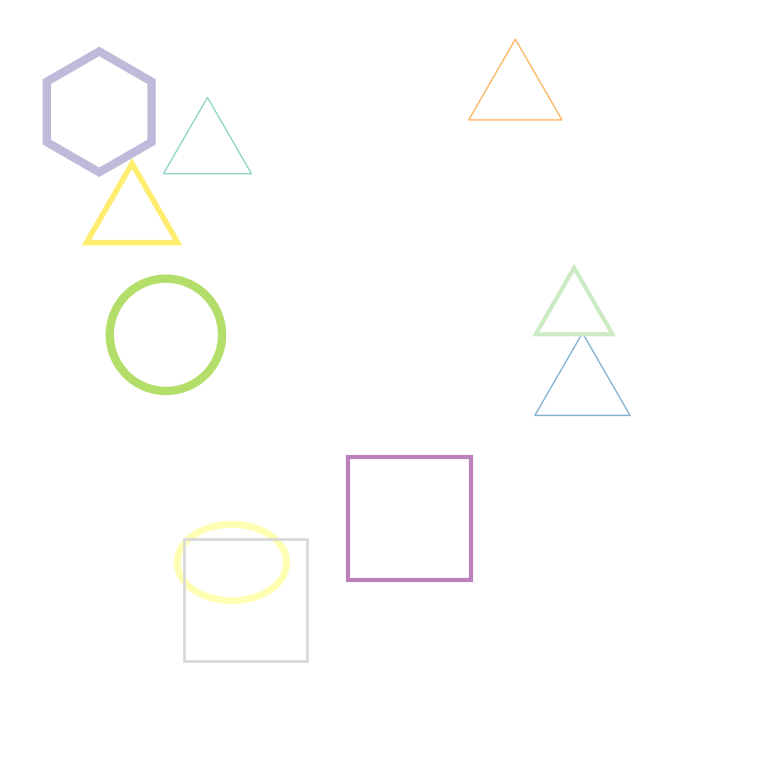[{"shape": "triangle", "thickness": 0.5, "radius": 0.33, "center": [0.269, 0.807]}, {"shape": "oval", "thickness": 2.5, "radius": 0.35, "center": [0.301, 0.269]}, {"shape": "hexagon", "thickness": 3, "radius": 0.39, "center": [0.129, 0.855]}, {"shape": "triangle", "thickness": 0.5, "radius": 0.36, "center": [0.756, 0.496]}, {"shape": "triangle", "thickness": 0.5, "radius": 0.35, "center": [0.669, 0.879]}, {"shape": "circle", "thickness": 3, "radius": 0.36, "center": [0.216, 0.565]}, {"shape": "square", "thickness": 1, "radius": 0.4, "center": [0.319, 0.221]}, {"shape": "square", "thickness": 1.5, "radius": 0.4, "center": [0.532, 0.327]}, {"shape": "triangle", "thickness": 1.5, "radius": 0.29, "center": [0.746, 0.595]}, {"shape": "triangle", "thickness": 2, "radius": 0.34, "center": [0.172, 0.719]}]